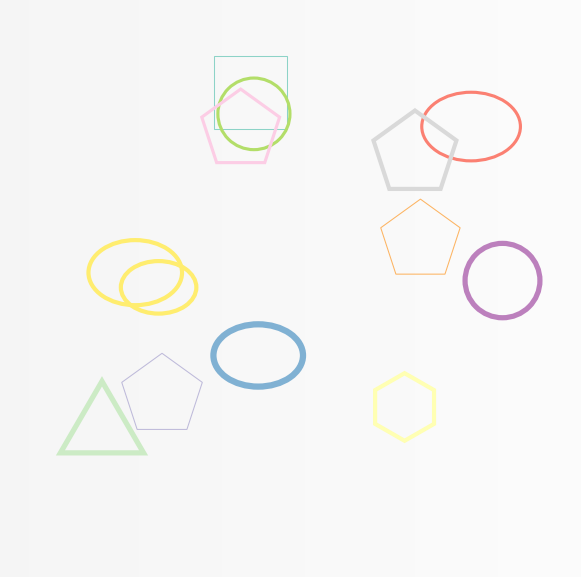[{"shape": "square", "thickness": 0.5, "radius": 0.32, "center": [0.432, 0.839]}, {"shape": "hexagon", "thickness": 2, "radius": 0.29, "center": [0.696, 0.294]}, {"shape": "pentagon", "thickness": 0.5, "radius": 0.36, "center": [0.279, 0.314]}, {"shape": "oval", "thickness": 1.5, "radius": 0.42, "center": [0.81, 0.78]}, {"shape": "oval", "thickness": 3, "radius": 0.39, "center": [0.444, 0.384]}, {"shape": "pentagon", "thickness": 0.5, "radius": 0.36, "center": [0.723, 0.583]}, {"shape": "circle", "thickness": 1.5, "radius": 0.31, "center": [0.437, 0.802]}, {"shape": "pentagon", "thickness": 1.5, "radius": 0.35, "center": [0.414, 0.774]}, {"shape": "pentagon", "thickness": 2, "radius": 0.38, "center": [0.714, 0.733]}, {"shape": "circle", "thickness": 2.5, "radius": 0.32, "center": [0.865, 0.513]}, {"shape": "triangle", "thickness": 2.5, "radius": 0.41, "center": [0.175, 0.256]}, {"shape": "oval", "thickness": 2, "radius": 0.32, "center": [0.273, 0.502]}, {"shape": "oval", "thickness": 2, "radius": 0.4, "center": [0.233, 0.527]}]